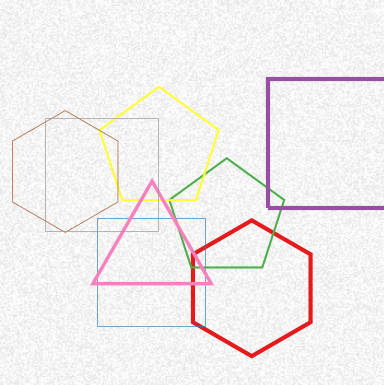[{"shape": "hexagon", "thickness": 3, "radius": 0.88, "center": [0.654, 0.251]}, {"shape": "square", "thickness": 0.5, "radius": 0.71, "center": [0.392, 0.294]}, {"shape": "pentagon", "thickness": 1.5, "radius": 0.78, "center": [0.589, 0.432]}, {"shape": "square", "thickness": 3, "radius": 0.84, "center": [0.864, 0.628]}, {"shape": "pentagon", "thickness": 1.5, "radius": 0.81, "center": [0.413, 0.612]}, {"shape": "hexagon", "thickness": 0.5, "radius": 0.79, "center": [0.169, 0.555]}, {"shape": "triangle", "thickness": 2.5, "radius": 0.89, "center": [0.395, 0.352]}, {"shape": "square", "thickness": 0.5, "radius": 0.73, "center": [0.263, 0.547]}]